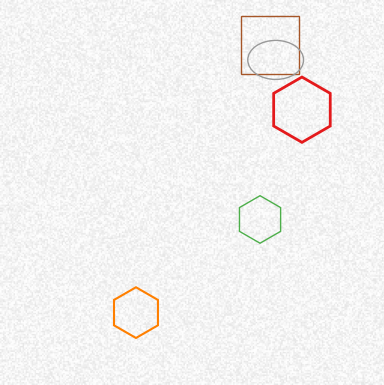[{"shape": "hexagon", "thickness": 2, "radius": 0.42, "center": [0.784, 0.715]}, {"shape": "hexagon", "thickness": 1, "radius": 0.31, "center": [0.675, 0.43]}, {"shape": "hexagon", "thickness": 1.5, "radius": 0.33, "center": [0.353, 0.188]}, {"shape": "square", "thickness": 1, "radius": 0.38, "center": [0.701, 0.884]}, {"shape": "oval", "thickness": 1, "radius": 0.36, "center": [0.716, 0.844]}]